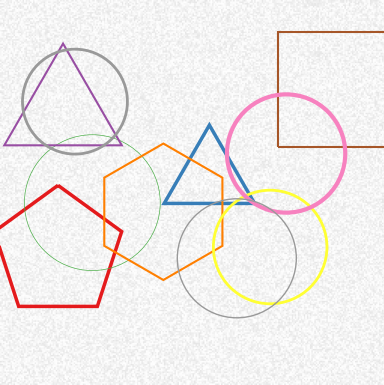[{"shape": "pentagon", "thickness": 2.5, "radius": 0.87, "center": [0.151, 0.345]}, {"shape": "triangle", "thickness": 2.5, "radius": 0.68, "center": [0.544, 0.539]}, {"shape": "circle", "thickness": 0.5, "radius": 0.88, "center": [0.24, 0.474]}, {"shape": "triangle", "thickness": 1.5, "radius": 0.88, "center": [0.164, 0.711]}, {"shape": "hexagon", "thickness": 1.5, "radius": 0.89, "center": [0.424, 0.45]}, {"shape": "circle", "thickness": 2, "radius": 0.74, "center": [0.702, 0.358]}, {"shape": "square", "thickness": 1.5, "radius": 0.75, "center": [0.871, 0.768]}, {"shape": "circle", "thickness": 3, "radius": 0.77, "center": [0.743, 0.601]}, {"shape": "circle", "thickness": 2, "radius": 0.68, "center": [0.195, 0.736]}, {"shape": "circle", "thickness": 1, "radius": 0.77, "center": [0.615, 0.329]}]